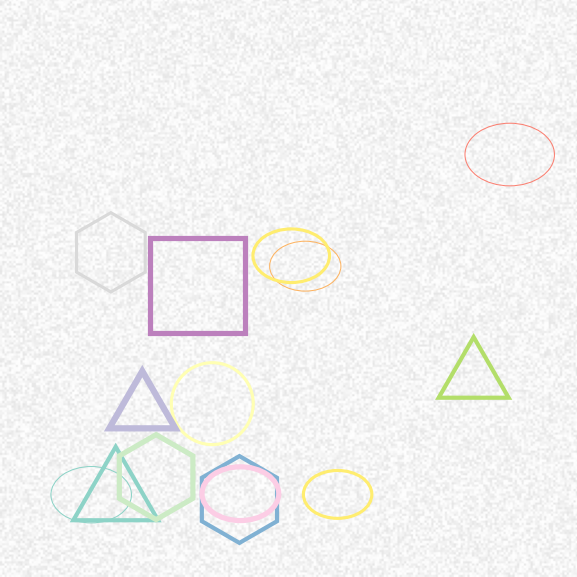[{"shape": "triangle", "thickness": 2, "radius": 0.42, "center": [0.2, 0.141]}, {"shape": "oval", "thickness": 0.5, "radius": 0.35, "center": [0.158, 0.142]}, {"shape": "circle", "thickness": 1.5, "radius": 0.35, "center": [0.368, 0.3]}, {"shape": "triangle", "thickness": 3, "radius": 0.33, "center": [0.246, 0.29]}, {"shape": "oval", "thickness": 0.5, "radius": 0.39, "center": [0.883, 0.732]}, {"shape": "hexagon", "thickness": 2, "radius": 0.38, "center": [0.415, 0.134]}, {"shape": "oval", "thickness": 0.5, "radius": 0.31, "center": [0.529, 0.538]}, {"shape": "triangle", "thickness": 2, "radius": 0.35, "center": [0.82, 0.345]}, {"shape": "oval", "thickness": 2.5, "radius": 0.33, "center": [0.416, 0.144]}, {"shape": "hexagon", "thickness": 1.5, "radius": 0.34, "center": [0.192, 0.562]}, {"shape": "square", "thickness": 2.5, "radius": 0.41, "center": [0.343, 0.504]}, {"shape": "hexagon", "thickness": 2.5, "radius": 0.37, "center": [0.27, 0.173]}, {"shape": "oval", "thickness": 1.5, "radius": 0.33, "center": [0.504, 0.556]}, {"shape": "oval", "thickness": 1.5, "radius": 0.3, "center": [0.585, 0.143]}]